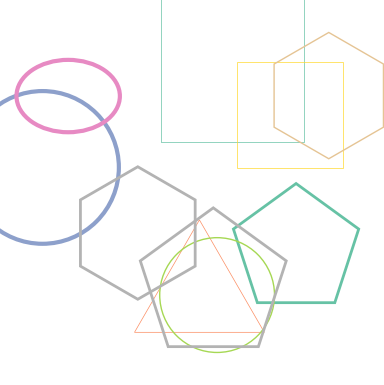[{"shape": "pentagon", "thickness": 2, "radius": 0.86, "center": [0.769, 0.352]}, {"shape": "square", "thickness": 0.5, "radius": 0.93, "center": [0.603, 0.818]}, {"shape": "triangle", "thickness": 0.5, "radius": 0.97, "center": [0.518, 0.234]}, {"shape": "circle", "thickness": 3, "radius": 0.99, "center": [0.11, 0.565]}, {"shape": "oval", "thickness": 3, "radius": 0.67, "center": [0.177, 0.751]}, {"shape": "circle", "thickness": 1, "radius": 0.75, "center": [0.564, 0.234]}, {"shape": "square", "thickness": 0.5, "radius": 0.69, "center": [0.752, 0.701]}, {"shape": "hexagon", "thickness": 1, "radius": 0.82, "center": [0.854, 0.752]}, {"shape": "pentagon", "thickness": 2, "radius": 1.0, "center": [0.554, 0.261]}, {"shape": "hexagon", "thickness": 2, "radius": 0.86, "center": [0.358, 0.395]}]